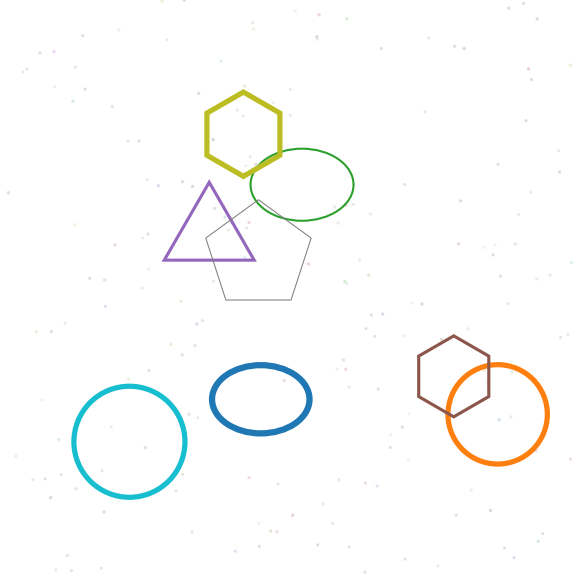[{"shape": "oval", "thickness": 3, "radius": 0.42, "center": [0.452, 0.308]}, {"shape": "circle", "thickness": 2.5, "radius": 0.43, "center": [0.862, 0.282]}, {"shape": "oval", "thickness": 1, "radius": 0.45, "center": [0.523, 0.679]}, {"shape": "triangle", "thickness": 1.5, "radius": 0.45, "center": [0.362, 0.594]}, {"shape": "hexagon", "thickness": 1.5, "radius": 0.35, "center": [0.786, 0.347]}, {"shape": "pentagon", "thickness": 0.5, "radius": 0.48, "center": [0.448, 0.557]}, {"shape": "hexagon", "thickness": 2.5, "radius": 0.36, "center": [0.421, 0.767]}, {"shape": "circle", "thickness": 2.5, "radius": 0.48, "center": [0.224, 0.234]}]